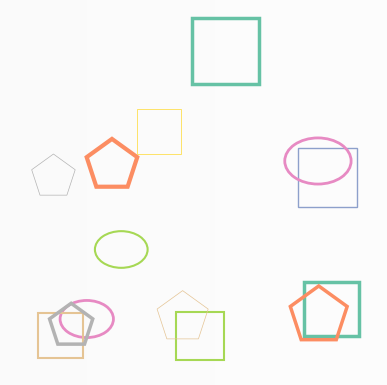[{"shape": "square", "thickness": 2.5, "radius": 0.43, "center": [0.582, 0.867]}, {"shape": "square", "thickness": 2.5, "radius": 0.35, "center": [0.857, 0.197]}, {"shape": "pentagon", "thickness": 2.5, "radius": 0.39, "center": [0.823, 0.18]}, {"shape": "pentagon", "thickness": 3, "radius": 0.34, "center": [0.289, 0.571]}, {"shape": "square", "thickness": 1, "radius": 0.38, "center": [0.845, 0.539]}, {"shape": "oval", "thickness": 2, "radius": 0.34, "center": [0.224, 0.171]}, {"shape": "oval", "thickness": 2, "radius": 0.43, "center": [0.82, 0.582]}, {"shape": "oval", "thickness": 1.5, "radius": 0.34, "center": [0.313, 0.352]}, {"shape": "square", "thickness": 1.5, "radius": 0.31, "center": [0.515, 0.127]}, {"shape": "square", "thickness": 0.5, "radius": 0.29, "center": [0.41, 0.658]}, {"shape": "square", "thickness": 1.5, "radius": 0.29, "center": [0.157, 0.129]}, {"shape": "pentagon", "thickness": 0.5, "radius": 0.35, "center": [0.471, 0.176]}, {"shape": "pentagon", "thickness": 0.5, "radius": 0.3, "center": [0.138, 0.541]}, {"shape": "pentagon", "thickness": 2.5, "radius": 0.29, "center": [0.184, 0.154]}]